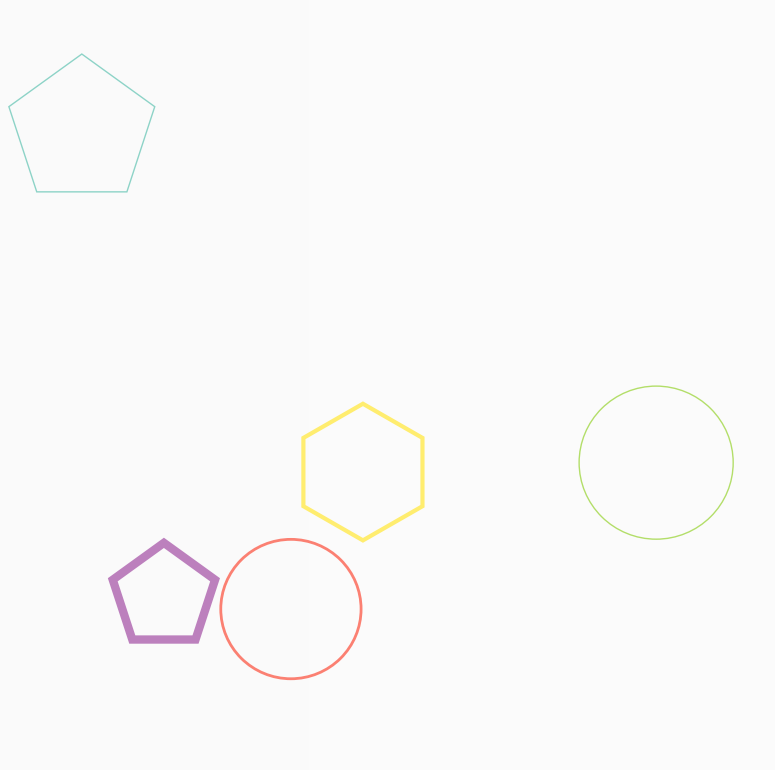[{"shape": "pentagon", "thickness": 0.5, "radius": 0.49, "center": [0.106, 0.831]}, {"shape": "circle", "thickness": 1, "radius": 0.45, "center": [0.375, 0.209]}, {"shape": "circle", "thickness": 0.5, "radius": 0.5, "center": [0.847, 0.399]}, {"shape": "pentagon", "thickness": 3, "radius": 0.35, "center": [0.211, 0.226]}, {"shape": "hexagon", "thickness": 1.5, "radius": 0.44, "center": [0.468, 0.387]}]